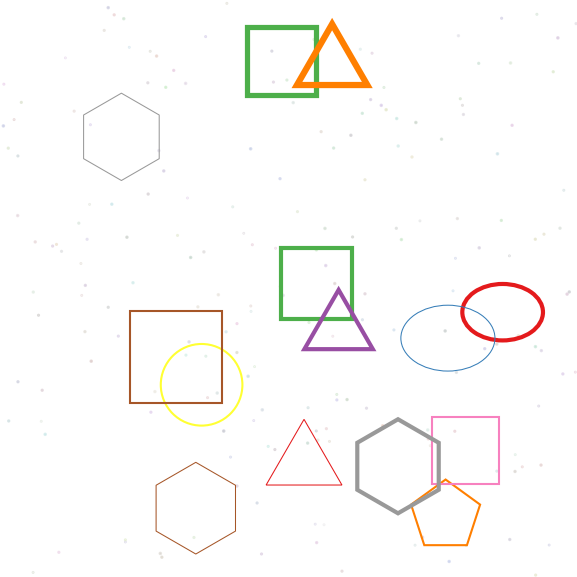[{"shape": "triangle", "thickness": 0.5, "radius": 0.38, "center": [0.526, 0.197]}, {"shape": "oval", "thickness": 2, "radius": 0.35, "center": [0.87, 0.459]}, {"shape": "oval", "thickness": 0.5, "radius": 0.41, "center": [0.776, 0.414]}, {"shape": "square", "thickness": 2.5, "radius": 0.29, "center": [0.487, 0.893]}, {"shape": "square", "thickness": 2, "radius": 0.31, "center": [0.548, 0.508]}, {"shape": "triangle", "thickness": 2, "radius": 0.34, "center": [0.586, 0.429]}, {"shape": "pentagon", "thickness": 1, "radius": 0.31, "center": [0.772, 0.106]}, {"shape": "triangle", "thickness": 3, "radius": 0.35, "center": [0.575, 0.887]}, {"shape": "circle", "thickness": 1, "radius": 0.35, "center": [0.349, 0.333]}, {"shape": "hexagon", "thickness": 0.5, "radius": 0.4, "center": [0.339, 0.119]}, {"shape": "square", "thickness": 1, "radius": 0.4, "center": [0.305, 0.381]}, {"shape": "square", "thickness": 1, "radius": 0.29, "center": [0.807, 0.219]}, {"shape": "hexagon", "thickness": 0.5, "radius": 0.38, "center": [0.21, 0.762]}, {"shape": "hexagon", "thickness": 2, "radius": 0.41, "center": [0.689, 0.192]}]